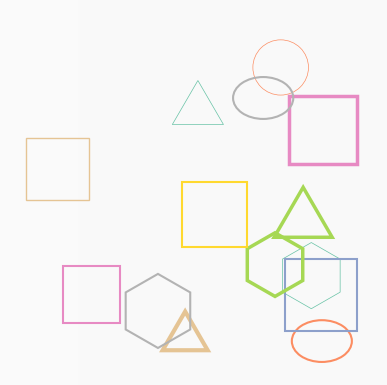[{"shape": "hexagon", "thickness": 0.5, "radius": 0.43, "center": [0.803, 0.284]}, {"shape": "triangle", "thickness": 0.5, "radius": 0.38, "center": [0.511, 0.715]}, {"shape": "oval", "thickness": 1.5, "radius": 0.39, "center": [0.831, 0.114]}, {"shape": "circle", "thickness": 0.5, "radius": 0.36, "center": [0.724, 0.825]}, {"shape": "square", "thickness": 1.5, "radius": 0.47, "center": [0.828, 0.235]}, {"shape": "square", "thickness": 1.5, "radius": 0.37, "center": [0.236, 0.235]}, {"shape": "square", "thickness": 2.5, "radius": 0.44, "center": [0.833, 0.662]}, {"shape": "hexagon", "thickness": 2.5, "radius": 0.41, "center": [0.71, 0.313]}, {"shape": "triangle", "thickness": 2.5, "radius": 0.43, "center": [0.782, 0.427]}, {"shape": "square", "thickness": 1.5, "radius": 0.42, "center": [0.554, 0.443]}, {"shape": "triangle", "thickness": 3, "radius": 0.34, "center": [0.478, 0.124]}, {"shape": "square", "thickness": 1, "radius": 0.41, "center": [0.148, 0.562]}, {"shape": "hexagon", "thickness": 1.5, "radius": 0.48, "center": [0.408, 0.192]}, {"shape": "oval", "thickness": 1.5, "radius": 0.39, "center": [0.679, 0.745]}]